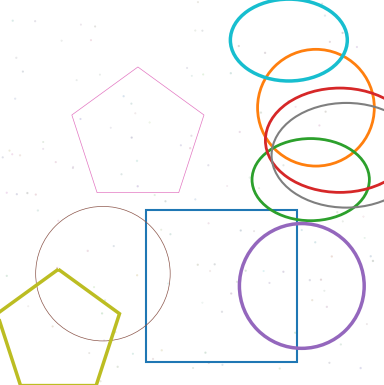[{"shape": "square", "thickness": 1.5, "radius": 0.98, "center": [0.575, 0.257]}, {"shape": "circle", "thickness": 2, "radius": 0.76, "center": [0.821, 0.72]}, {"shape": "oval", "thickness": 2, "radius": 0.76, "center": [0.807, 0.533]}, {"shape": "oval", "thickness": 2, "radius": 0.97, "center": [0.883, 0.636]}, {"shape": "circle", "thickness": 2.5, "radius": 0.81, "center": [0.784, 0.257]}, {"shape": "circle", "thickness": 0.5, "radius": 0.87, "center": [0.267, 0.289]}, {"shape": "pentagon", "thickness": 0.5, "radius": 0.9, "center": [0.358, 0.646]}, {"shape": "oval", "thickness": 1.5, "radius": 0.97, "center": [0.9, 0.597]}, {"shape": "pentagon", "thickness": 2.5, "radius": 0.83, "center": [0.152, 0.134]}, {"shape": "oval", "thickness": 2.5, "radius": 0.76, "center": [0.75, 0.896]}]